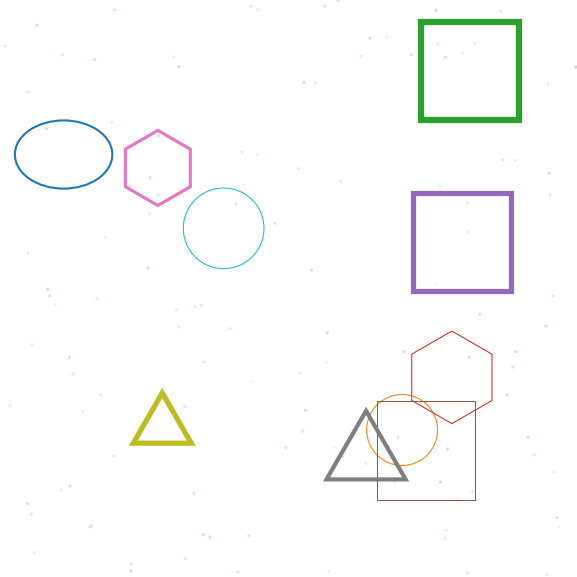[{"shape": "oval", "thickness": 1, "radius": 0.42, "center": [0.11, 0.732]}, {"shape": "circle", "thickness": 0.5, "radius": 0.31, "center": [0.696, 0.255]}, {"shape": "square", "thickness": 3, "radius": 0.42, "center": [0.813, 0.877]}, {"shape": "hexagon", "thickness": 0.5, "radius": 0.4, "center": [0.782, 0.346]}, {"shape": "square", "thickness": 2.5, "radius": 0.43, "center": [0.8, 0.58]}, {"shape": "square", "thickness": 0.5, "radius": 0.43, "center": [0.738, 0.219]}, {"shape": "hexagon", "thickness": 1.5, "radius": 0.32, "center": [0.273, 0.708]}, {"shape": "triangle", "thickness": 2, "radius": 0.4, "center": [0.634, 0.209]}, {"shape": "triangle", "thickness": 2.5, "radius": 0.29, "center": [0.281, 0.261]}, {"shape": "circle", "thickness": 0.5, "radius": 0.35, "center": [0.387, 0.604]}]